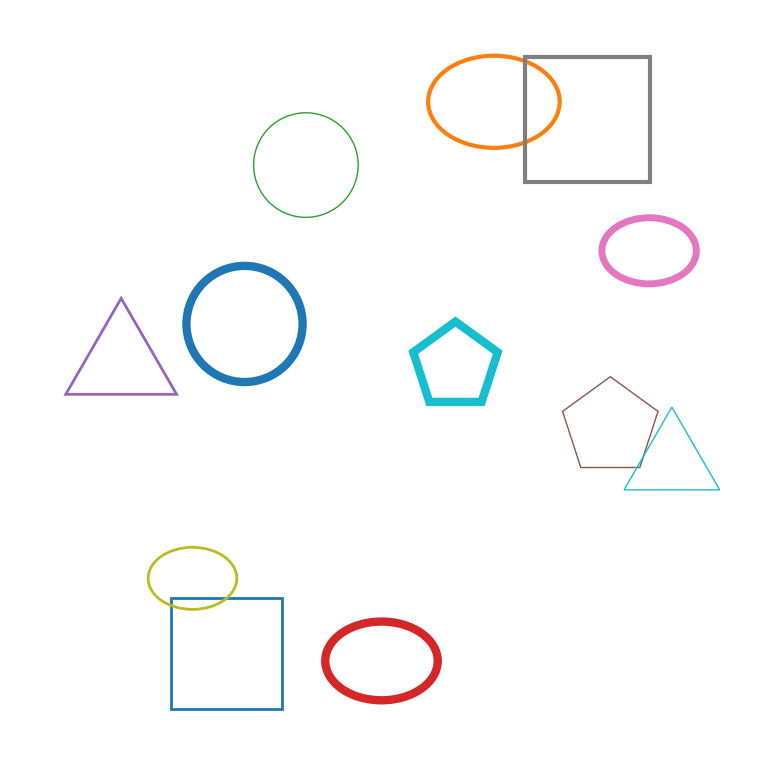[{"shape": "square", "thickness": 1, "radius": 0.36, "center": [0.294, 0.152]}, {"shape": "circle", "thickness": 3, "radius": 0.38, "center": [0.318, 0.579]}, {"shape": "oval", "thickness": 1.5, "radius": 0.43, "center": [0.641, 0.868]}, {"shape": "circle", "thickness": 0.5, "radius": 0.34, "center": [0.397, 0.786]}, {"shape": "oval", "thickness": 3, "radius": 0.37, "center": [0.495, 0.142]}, {"shape": "triangle", "thickness": 1, "radius": 0.42, "center": [0.157, 0.529]}, {"shape": "pentagon", "thickness": 0.5, "radius": 0.33, "center": [0.793, 0.446]}, {"shape": "oval", "thickness": 2.5, "radius": 0.31, "center": [0.843, 0.674]}, {"shape": "square", "thickness": 1.5, "radius": 0.41, "center": [0.763, 0.845]}, {"shape": "oval", "thickness": 1, "radius": 0.29, "center": [0.25, 0.249]}, {"shape": "triangle", "thickness": 0.5, "radius": 0.36, "center": [0.873, 0.4]}, {"shape": "pentagon", "thickness": 3, "radius": 0.29, "center": [0.592, 0.525]}]